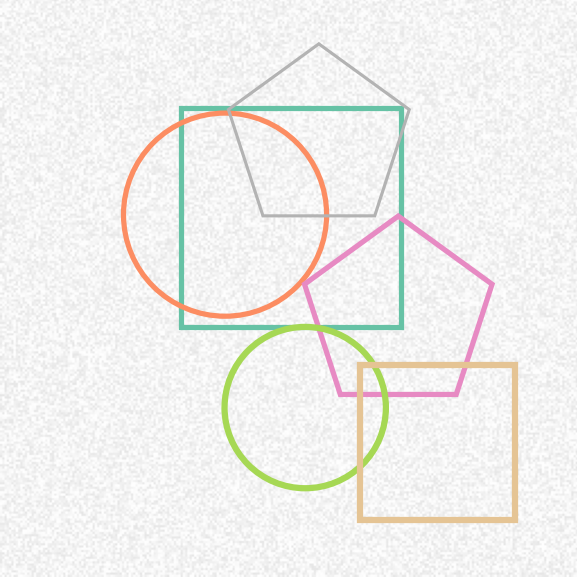[{"shape": "square", "thickness": 2.5, "radius": 0.95, "center": [0.504, 0.623]}, {"shape": "circle", "thickness": 2.5, "radius": 0.88, "center": [0.39, 0.627]}, {"shape": "pentagon", "thickness": 2.5, "radius": 0.85, "center": [0.69, 0.454]}, {"shape": "circle", "thickness": 3, "radius": 0.7, "center": [0.529, 0.293]}, {"shape": "square", "thickness": 3, "radius": 0.67, "center": [0.758, 0.233]}, {"shape": "pentagon", "thickness": 1.5, "radius": 0.82, "center": [0.552, 0.759]}]